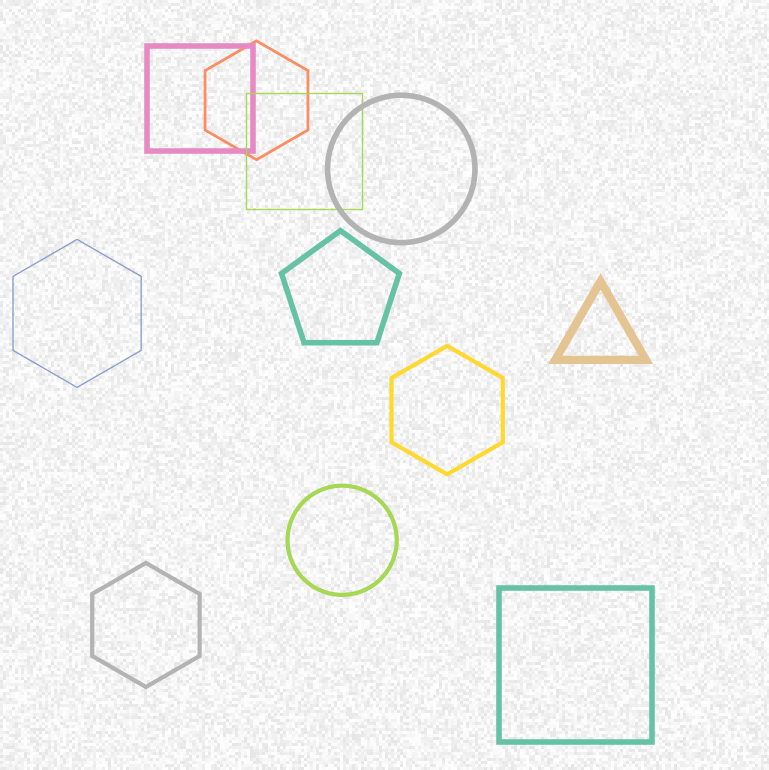[{"shape": "pentagon", "thickness": 2, "radius": 0.4, "center": [0.442, 0.62]}, {"shape": "square", "thickness": 2, "radius": 0.5, "center": [0.747, 0.136]}, {"shape": "hexagon", "thickness": 1, "radius": 0.39, "center": [0.333, 0.87]}, {"shape": "hexagon", "thickness": 0.5, "radius": 0.48, "center": [0.1, 0.593]}, {"shape": "square", "thickness": 2, "radius": 0.34, "center": [0.26, 0.872]}, {"shape": "circle", "thickness": 1.5, "radius": 0.35, "center": [0.444, 0.298]}, {"shape": "square", "thickness": 0.5, "radius": 0.38, "center": [0.394, 0.803]}, {"shape": "hexagon", "thickness": 1.5, "radius": 0.42, "center": [0.581, 0.467]}, {"shape": "triangle", "thickness": 3, "radius": 0.34, "center": [0.78, 0.567]}, {"shape": "circle", "thickness": 2, "radius": 0.48, "center": [0.521, 0.781]}, {"shape": "hexagon", "thickness": 1.5, "radius": 0.4, "center": [0.189, 0.188]}]